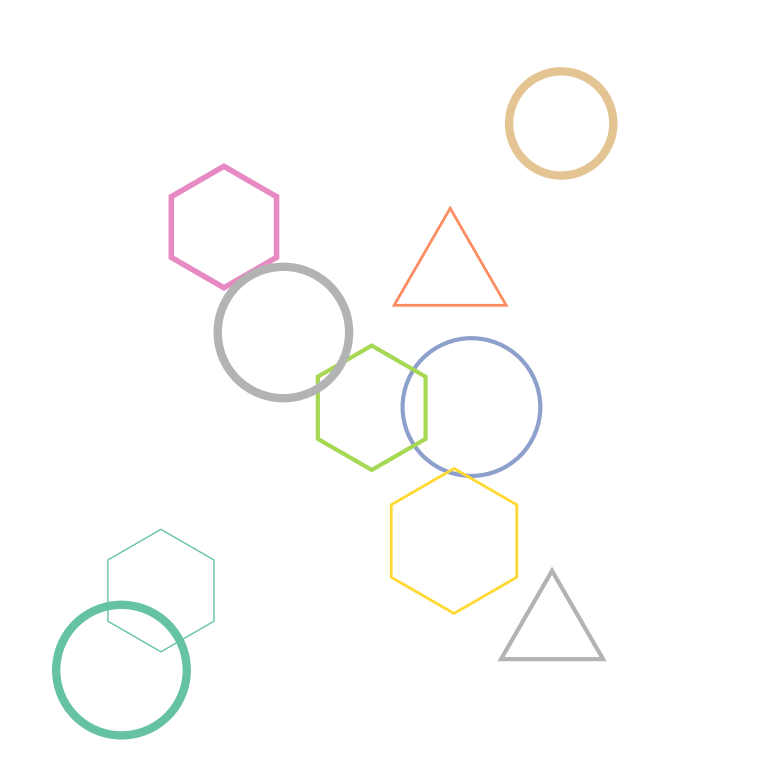[{"shape": "hexagon", "thickness": 0.5, "radius": 0.4, "center": [0.209, 0.233]}, {"shape": "circle", "thickness": 3, "radius": 0.42, "center": [0.158, 0.13]}, {"shape": "triangle", "thickness": 1, "radius": 0.42, "center": [0.585, 0.645]}, {"shape": "circle", "thickness": 1.5, "radius": 0.45, "center": [0.612, 0.471]}, {"shape": "hexagon", "thickness": 2, "radius": 0.39, "center": [0.291, 0.705]}, {"shape": "hexagon", "thickness": 1.5, "radius": 0.4, "center": [0.483, 0.47]}, {"shape": "hexagon", "thickness": 1, "radius": 0.47, "center": [0.59, 0.297]}, {"shape": "circle", "thickness": 3, "radius": 0.34, "center": [0.729, 0.84]}, {"shape": "triangle", "thickness": 1.5, "radius": 0.38, "center": [0.717, 0.182]}, {"shape": "circle", "thickness": 3, "radius": 0.43, "center": [0.368, 0.568]}]